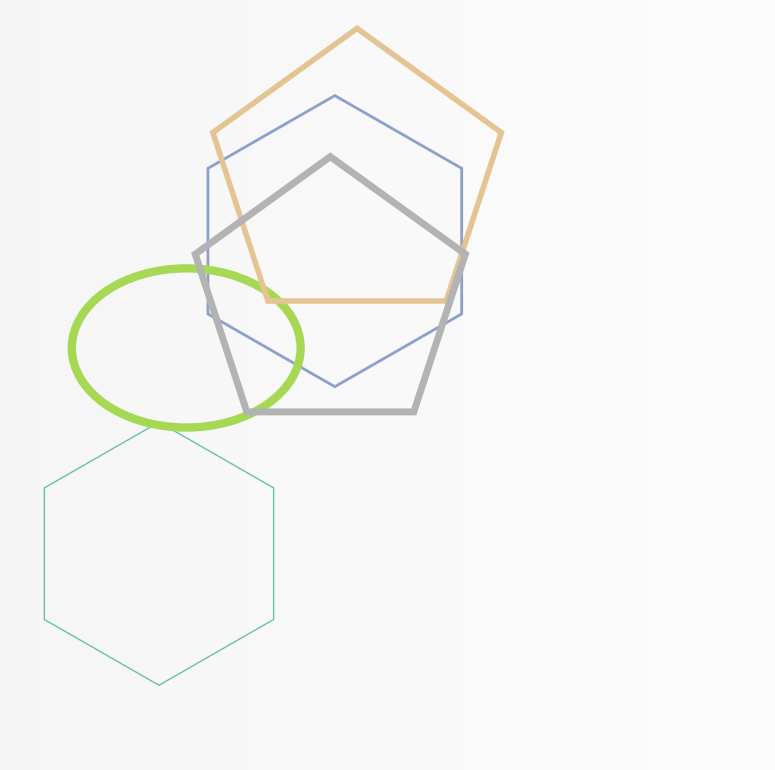[{"shape": "hexagon", "thickness": 0.5, "radius": 0.85, "center": [0.205, 0.281]}, {"shape": "hexagon", "thickness": 1, "radius": 0.95, "center": [0.432, 0.687]}, {"shape": "oval", "thickness": 3, "radius": 0.74, "center": [0.24, 0.548]}, {"shape": "pentagon", "thickness": 2, "radius": 0.98, "center": [0.461, 0.767]}, {"shape": "pentagon", "thickness": 2.5, "radius": 0.92, "center": [0.426, 0.613]}]